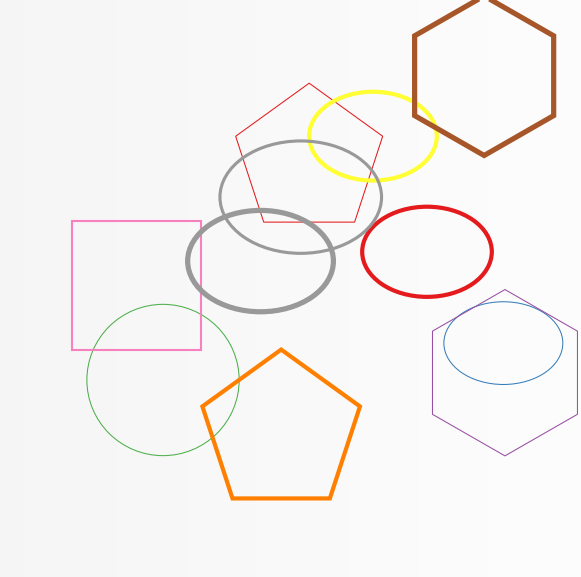[{"shape": "pentagon", "thickness": 0.5, "radius": 0.66, "center": [0.532, 0.722]}, {"shape": "oval", "thickness": 2, "radius": 0.56, "center": [0.735, 0.563]}, {"shape": "oval", "thickness": 0.5, "radius": 0.51, "center": [0.866, 0.405]}, {"shape": "circle", "thickness": 0.5, "radius": 0.65, "center": [0.28, 0.341]}, {"shape": "hexagon", "thickness": 0.5, "radius": 0.72, "center": [0.869, 0.354]}, {"shape": "pentagon", "thickness": 2, "radius": 0.71, "center": [0.484, 0.251]}, {"shape": "oval", "thickness": 2, "radius": 0.55, "center": [0.642, 0.763]}, {"shape": "hexagon", "thickness": 2.5, "radius": 0.69, "center": [0.833, 0.868]}, {"shape": "square", "thickness": 1, "radius": 0.56, "center": [0.235, 0.505]}, {"shape": "oval", "thickness": 1.5, "radius": 0.7, "center": [0.517, 0.658]}, {"shape": "oval", "thickness": 2.5, "radius": 0.63, "center": [0.448, 0.547]}]